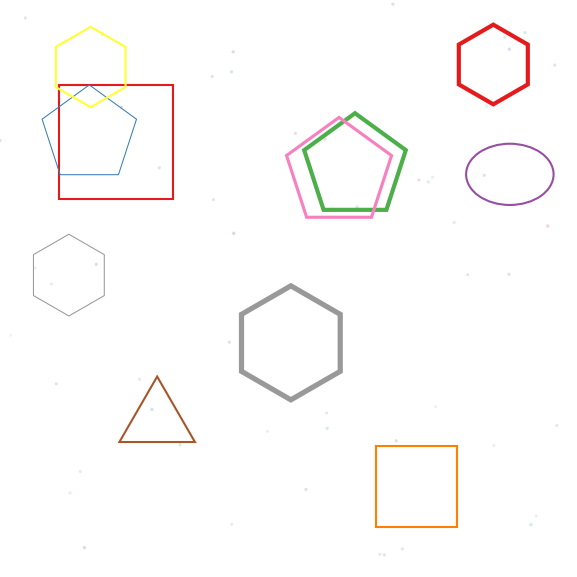[{"shape": "square", "thickness": 1, "radius": 0.49, "center": [0.2, 0.753]}, {"shape": "hexagon", "thickness": 2, "radius": 0.34, "center": [0.854, 0.887]}, {"shape": "pentagon", "thickness": 0.5, "radius": 0.43, "center": [0.155, 0.766]}, {"shape": "pentagon", "thickness": 2, "radius": 0.46, "center": [0.615, 0.711]}, {"shape": "oval", "thickness": 1, "radius": 0.38, "center": [0.883, 0.697]}, {"shape": "square", "thickness": 1, "radius": 0.35, "center": [0.721, 0.157]}, {"shape": "hexagon", "thickness": 1, "radius": 0.35, "center": [0.157, 0.883]}, {"shape": "triangle", "thickness": 1, "radius": 0.38, "center": [0.272, 0.272]}, {"shape": "pentagon", "thickness": 1.5, "radius": 0.48, "center": [0.587, 0.7]}, {"shape": "hexagon", "thickness": 2.5, "radius": 0.49, "center": [0.504, 0.405]}, {"shape": "hexagon", "thickness": 0.5, "radius": 0.35, "center": [0.119, 0.523]}]